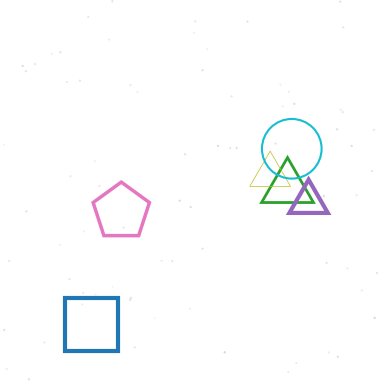[{"shape": "square", "thickness": 3, "radius": 0.35, "center": [0.237, 0.156]}, {"shape": "triangle", "thickness": 2, "radius": 0.39, "center": [0.747, 0.513]}, {"shape": "triangle", "thickness": 3, "radius": 0.29, "center": [0.802, 0.476]}, {"shape": "pentagon", "thickness": 2.5, "radius": 0.38, "center": [0.315, 0.45]}, {"shape": "triangle", "thickness": 0.5, "radius": 0.31, "center": [0.702, 0.546]}, {"shape": "circle", "thickness": 1.5, "radius": 0.39, "center": [0.758, 0.614]}]